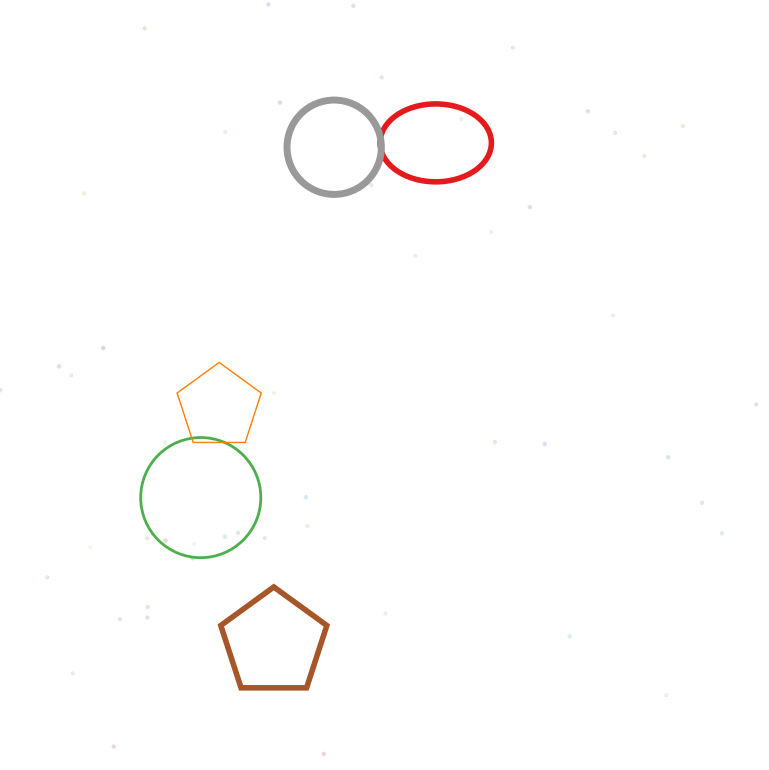[{"shape": "oval", "thickness": 2, "radius": 0.36, "center": [0.566, 0.814]}, {"shape": "circle", "thickness": 1, "radius": 0.39, "center": [0.261, 0.354]}, {"shape": "pentagon", "thickness": 0.5, "radius": 0.29, "center": [0.285, 0.472]}, {"shape": "pentagon", "thickness": 2, "radius": 0.36, "center": [0.356, 0.165]}, {"shape": "circle", "thickness": 2.5, "radius": 0.31, "center": [0.434, 0.809]}]